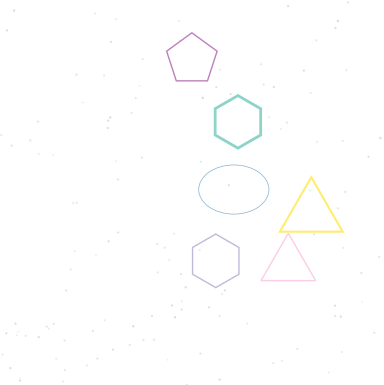[{"shape": "hexagon", "thickness": 2, "radius": 0.34, "center": [0.618, 0.683]}, {"shape": "hexagon", "thickness": 1, "radius": 0.35, "center": [0.56, 0.323]}, {"shape": "oval", "thickness": 0.5, "radius": 0.46, "center": [0.607, 0.508]}, {"shape": "triangle", "thickness": 1, "radius": 0.41, "center": [0.749, 0.312]}, {"shape": "pentagon", "thickness": 1, "radius": 0.34, "center": [0.498, 0.846]}, {"shape": "triangle", "thickness": 1.5, "radius": 0.47, "center": [0.808, 0.445]}]